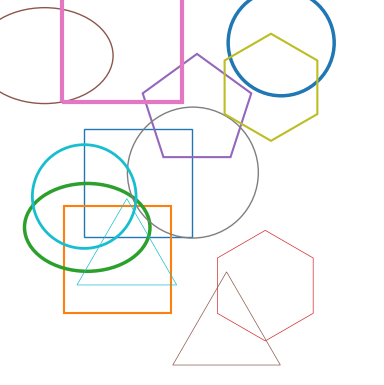[{"shape": "square", "thickness": 1, "radius": 0.7, "center": [0.359, 0.524]}, {"shape": "circle", "thickness": 2.5, "radius": 0.69, "center": [0.73, 0.889]}, {"shape": "square", "thickness": 1.5, "radius": 0.7, "center": [0.306, 0.326]}, {"shape": "oval", "thickness": 2.5, "radius": 0.81, "center": [0.227, 0.409]}, {"shape": "hexagon", "thickness": 0.5, "radius": 0.72, "center": [0.689, 0.258]}, {"shape": "pentagon", "thickness": 1.5, "radius": 0.74, "center": [0.512, 0.712]}, {"shape": "oval", "thickness": 1, "radius": 0.89, "center": [0.116, 0.856]}, {"shape": "triangle", "thickness": 0.5, "radius": 0.81, "center": [0.588, 0.133]}, {"shape": "square", "thickness": 3, "radius": 0.77, "center": [0.317, 0.891]}, {"shape": "circle", "thickness": 1, "radius": 0.85, "center": [0.501, 0.552]}, {"shape": "hexagon", "thickness": 1.5, "radius": 0.7, "center": [0.704, 0.773]}, {"shape": "triangle", "thickness": 0.5, "radius": 0.75, "center": [0.329, 0.335]}, {"shape": "circle", "thickness": 2, "radius": 0.67, "center": [0.219, 0.489]}]